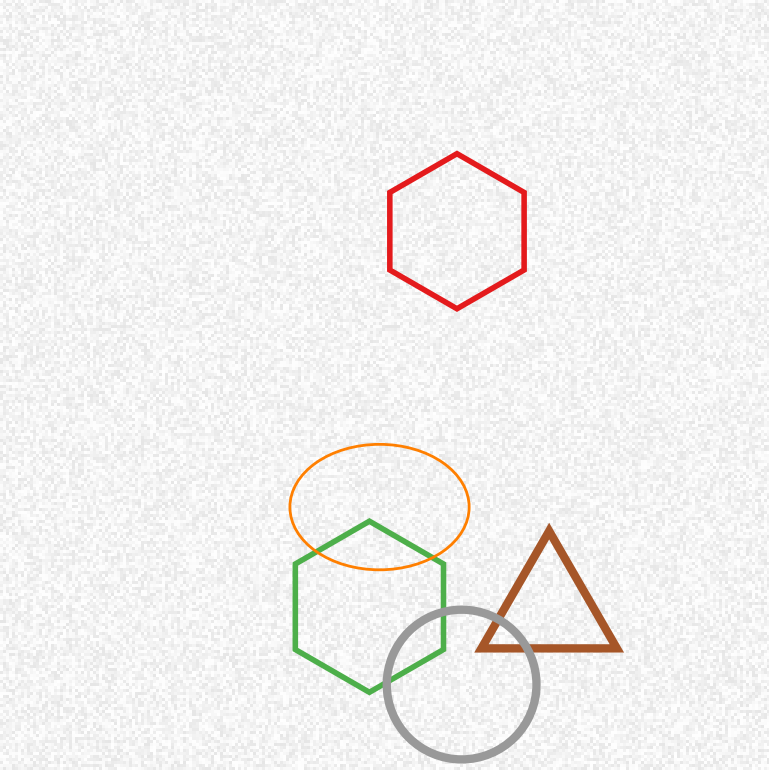[{"shape": "hexagon", "thickness": 2, "radius": 0.5, "center": [0.593, 0.7]}, {"shape": "hexagon", "thickness": 2, "radius": 0.56, "center": [0.48, 0.212]}, {"shape": "oval", "thickness": 1, "radius": 0.58, "center": [0.493, 0.341]}, {"shape": "triangle", "thickness": 3, "radius": 0.51, "center": [0.713, 0.209]}, {"shape": "circle", "thickness": 3, "radius": 0.49, "center": [0.6, 0.111]}]